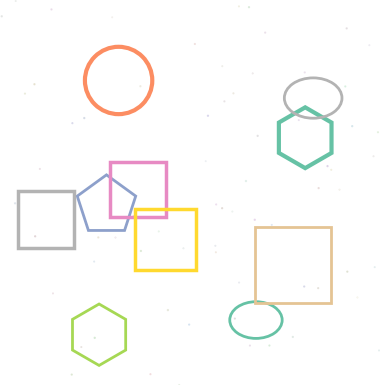[{"shape": "hexagon", "thickness": 3, "radius": 0.39, "center": [0.793, 0.642]}, {"shape": "oval", "thickness": 2, "radius": 0.34, "center": [0.665, 0.169]}, {"shape": "circle", "thickness": 3, "radius": 0.44, "center": [0.308, 0.791]}, {"shape": "pentagon", "thickness": 2, "radius": 0.4, "center": [0.277, 0.466]}, {"shape": "square", "thickness": 2.5, "radius": 0.36, "center": [0.358, 0.508]}, {"shape": "hexagon", "thickness": 2, "radius": 0.4, "center": [0.257, 0.131]}, {"shape": "square", "thickness": 2.5, "radius": 0.4, "center": [0.43, 0.378]}, {"shape": "square", "thickness": 2, "radius": 0.49, "center": [0.762, 0.313]}, {"shape": "oval", "thickness": 2, "radius": 0.37, "center": [0.813, 0.745]}, {"shape": "square", "thickness": 2.5, "radius": 0.37, "center": [0.12, 0.43]}]